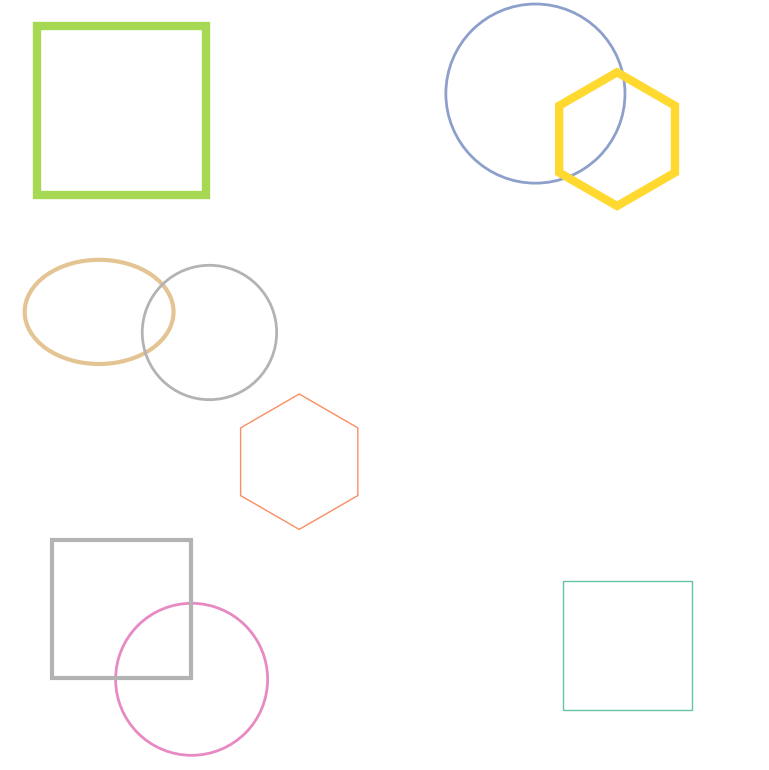[{"shape": "square", "thickness": 0.5, "radius": 0.42, "center": [0.814, 0.162]}, {"shape": "hexagon", "thickness": 0.5, "radius": 0.44, "center": [0.389, 0.4]}, {"shape": "circle", "thickness": 1, "radius": 0.58, "center": [0.695, 0.878]}, {"shape": "circle", "thickness": 1, "radius": 0.49, "center": [0.249, 0.118]}, {"shape": "square", "thickness": 3, "radius": 0.55, "center": [0.158, 0.857]}, {"shape": "hexagon", "thickness": 3, "radius": 0.43, "center": [0.801, 0.819]}, {"shape": "oval", "thickness": 1.5, "radius": 0.48, "center": [0.129, 0.595]}, {"shape": "circle", "thickness": 1, "radius": 0.44, "center": [0.272, 0.568]}, {"shape": "square", "thickness": 1.5, "radius": 0.45, "center": [0.158, 0.209]}]